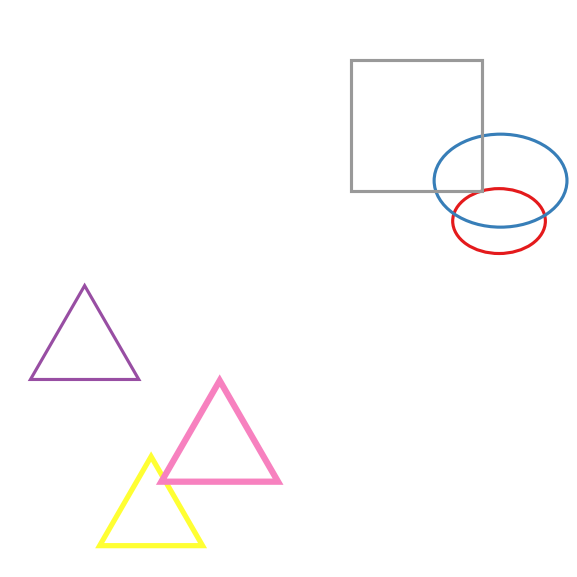[{"shape": "oval", "thickness": 1.5, "radius": 0.4, "center": [0.864, 0.616]}, {"shape": "oval", "thickness": 1.5, "radius": 0.58, "center": [0.867, 0.686]}, {"shape": "triangle", "thickness": 1.5, "radius": 0.54, "center": [0.147, 0.396]}, {"shape": "triangle", "thickness": 2.5, "radius": 0.51, "center": [0.262, 0.106]}, {"shape": "triangle", "thickness": 3, "radius": 0.58, "center": [0.38, 0.223]}, {"shape": "square", "thickness": 1.5, "radius": 0.57, "center": [0.721, 0.782]}]